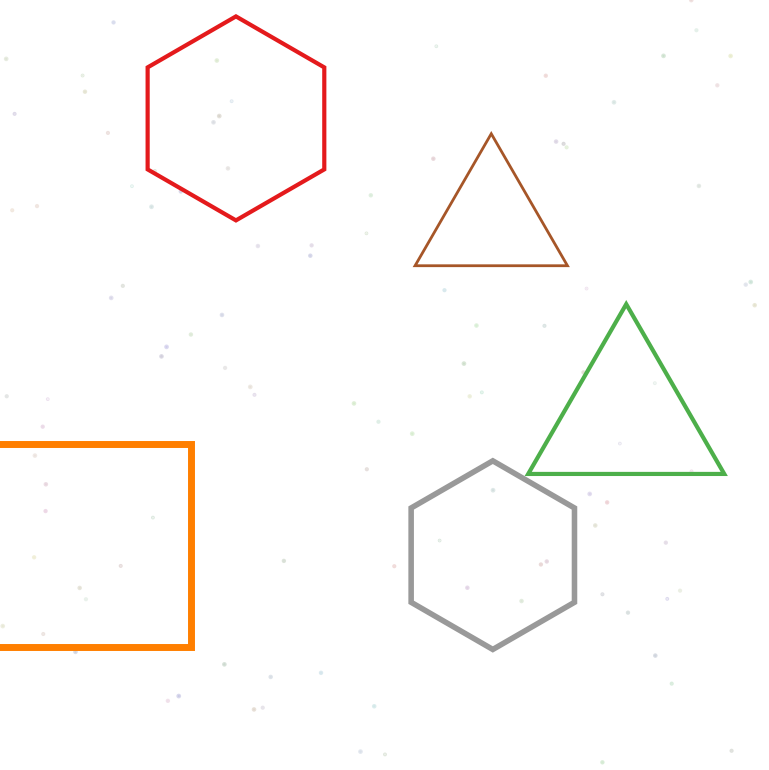[{"shape": "hexagon", "thickness": 1.5, "radius": 0.66, "center": [0.306, 0.846]}, {"shape": "triangle", "thickness": 1.5, "radius": 0.74, "center": [0.813, 0.458]}, {"shape": "square", "thickness": 2.5, "radius": 0.66, "center": [0.117, 0.292]}, {"shape": "triangle", "thickness": 1, "radius": 0.57, "center": [0.638, 0.712]}, {"shape": "hexagon", "thickness": 2, "radius": 0.61, "center": [0.64, 0.279]}]